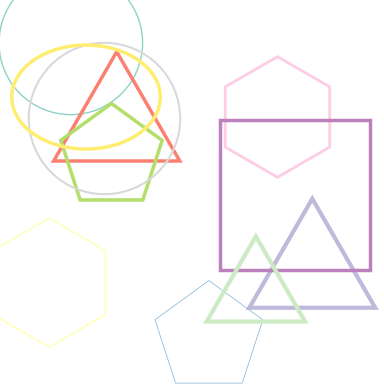[{"shape": "circle", "thickness": 1, "radius": 0.93, "center": [0.184, 0.889]}, {"shape": "hexagon", "thickness": 1, "radius": 0.84, "center": [0.128, 0.266]}, {"shape": "triangle", "thickness": 3, "radius": 0.94, "center": [0.811, 0.295]}, {"shape": "triangle", "thickness": 2.5, "radius": 0.95, "center": [0.303, 0.676]}, {"shape": "pentagon", "thickness": 0.5, "radius": 0.74, "center": [0.543, 0.124]}, {"shape": "pentagon", "thickness": 2.5, "radius": 0.69, "center": [0.29, 0.593]}, {"shape": "hexagon", "thickness": 2, "radius": 0.78, "center": [0.721, 0.696]}, {"shape": "circle", "thickness": 1.5, "radius": 0.98, "center": [0.271, 0.692]}, {"shape": "square", "thickness": 2.5, "radius": 0.97, "center": [0.766, 0.494]}, {"shape": "triangle", "thickness": 3, "radius": 0.74, "center": [0.665, 0.239]}, {"shape": "oval", "thickness": 2.5, "radius": 0.96, "center": [0.223, 0.748]}]